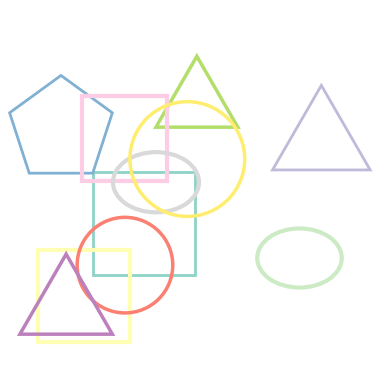[{"shape": "square", "thickness": 2, "radius": 0.66, "center": [0.373, 0.419]}, {"shape": "square", "thickness": 3, "radius": 0.6, "center": [0.218, 0.232]}, {"shape": "triangle", "thickness": 2, "radius": 0.73, "center": [0.835, 0.632]}, {"shape": "circle", "thickness": 2.5, "radius": 0.62, "center": [0.325, 0.311]}, {"shape": "pentagon", "thickness": 2, "radius": 0.7, "center": [0.158, 0.664]}, {"shape": "triangle", "thickness": 2.5, "radius": 0.61, "center": [0.511, 0.731]}, {"shape": "square", "thickness": 3, "radius": 0.55, "center": [0.324, 0.64]}, {"shape": "oval", "thickness": 3, "radius": 0.56, "center": [0.405, 0.527]}, {"shape": "triangle", "thickness": 2.5, "radius": 0.69, "center": [0.172, 0.201]}, {"shape": "oval", "thickness": 3, "radius": 0.55, "center": [0.778, 0.33]}, {"shape": "circle", "thickness": 2.5, "radius": 0.75, "center": [0.486, 0.587]}]